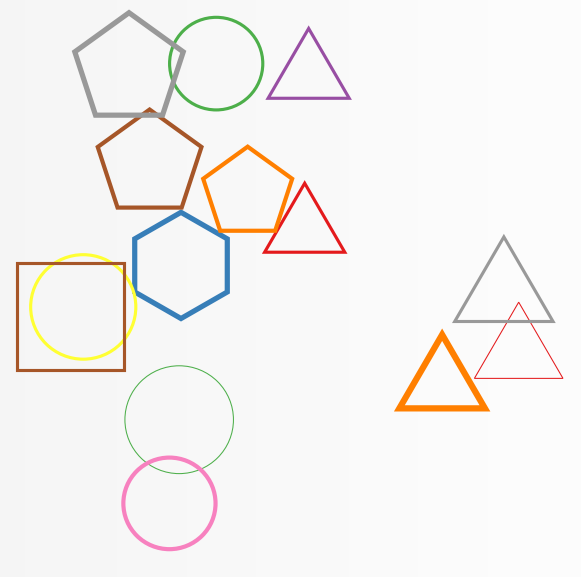[{"shape": "triangle", "thickness": 0.5, "radius": 0.44, "center": [0.892, 0.388]}, {"shape": "triangle", "thickness": 1.5, "radius": 0.4, "center": [0.524, 0.602]}, {"shape": "hexagon", "thickness": 2.5, "radius": 0.46, "center": [0.311, 0.54]}, {"shape": "circle", "thickness": 1.5, "radius": 0.4, "center": [0.372, 0.889]}, {"shape": "circle", "thickness": 0.5, "radius": 0.47, "center": [0.308, 0.272]}, {"shape": "triangle", "thickness": 1.5, "radius": 0.4, "center": [0.531, 0.869]}, {"shape": "triangle", "thickness": 3, "radius": 0.43, "center": [0.761, 0.335]}, {"shape": "pentagon", "thickness": 2, "radius": 0.4, "center": [0.426, 0.665]}, {"shape": "circle", "thickness": 1.5, "radius": 0.45, "center": [0.143, 0.468]}, {"shape": "pentagon", "thickness": 2, "radius": 0.47, "center": [0.257, 0.716]}, {"shape": "square", "thickness": 1.5, "radius": 0.46, "center": [0.121, 0.452]}, {"shape": "circle", "thickness": 2, "radius": 0.4, "center": [0.292, 0.127]}, {"shape": "pentagon", "thickness": 2.5, "radius": 0.49, "center": [0.222, 0.879]}, {"shape": "triangle", "thickness": 1.5, "radius": 0.49, "center": [0.867, 0.491]}]